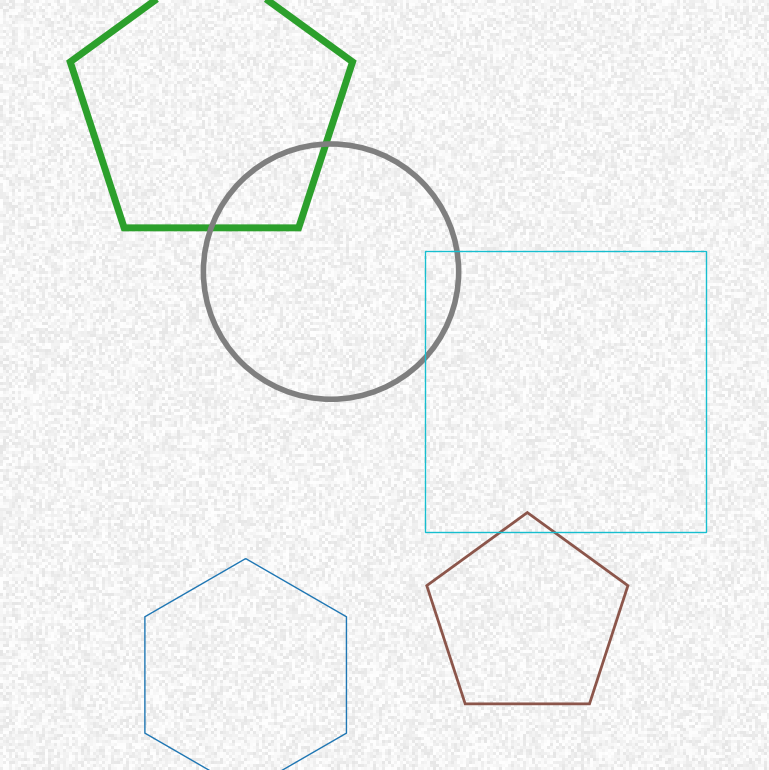[{"shape": "hexagon", "thickness": 0.5, "radius": 0.76, "center": [0.319, 0.123]}, {"shape": "pentagon", "thickness": 2.5, "radius": 0.96, "center": [0.275, 0.86]}, {"shape": "pentagon", "thickness": 1, "radius": 0.69, "center": [0.685, 0.197]}, {"shape": "circle", "thickness": 2, "radius": 0.83, "center": [0.43, 0.647]}, {"shape": "square", "thickness": 0.5, "radius": 0.91, "center": [0.735, 0.491]}]